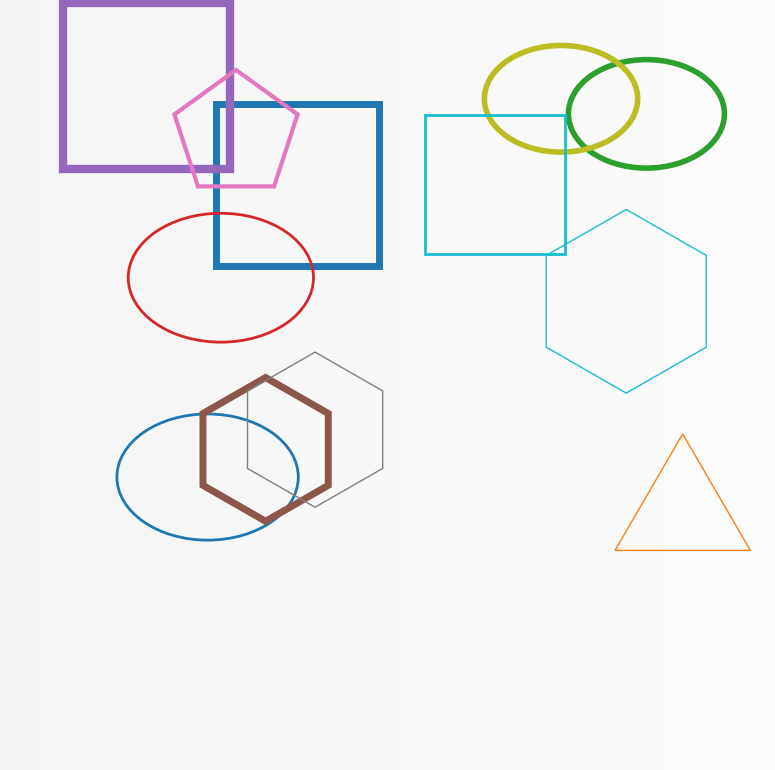[{"shape": "square", "thickness": 2.5, "radius": 0.53, "center": [0.384, 0.76]}, {"shape": "oval", "thickness": 1, "radius": 0.59, "center": [0.268, 0.38]}, {"shape": "triangle", "thickness": 0.5, "radius": 0.5, "center": [0.881, 0.336]}, {"shape": "oval", "thickness": 2, "radius": 0.5, "center": [0.834, 0.852]}, {"shape": "oval", "thickness": 1, "radius": 0.6, "center": [0.285, 0.639]}, {"shape": "square", "thickness": 3, "radius": 0.54, "center": [0.189, 0.889]}, {"shape": "hexagon", "thickness": 2.5, "radius": 0.47, "center": [0.343, 0.416]}, {"shape": "pentagon", "thickness": 1.5, "radius": 0.42, "center": [0.305, 0.826]}, {"shape": "hexagon", "thickness": 0.5, "radius": 0.5, "center": [0.407, 0.442]}, {"shape": "oval", "thickness": 2, "radius": 0.49, "center": [0.724, 0.872]}, {"shape": "square", "thickness": 1, "radius": 0.45, "center": [0.639, 0.76]}, {"shape": "hexagon", "thickness": 0.5, "radius": 0.6, "center": [0.808, 0.609]}]